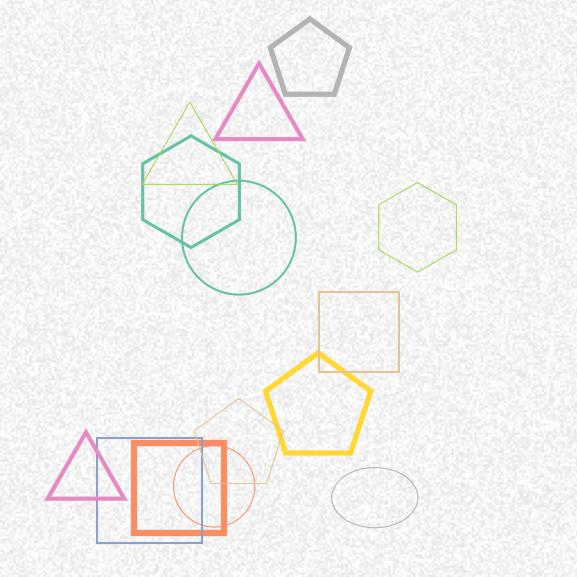[{"shape": "hexagon", "thickness": 1.5, "radius": 0.48, "center": [0.331, 0.667]}, {"shape": "circle", "thickness": 1, "radius": 0.49, "center": [0.414, 0.588]}, {"shape": "circle", "thickness": 0.5, "radius": 0.35, "center": [0.371, 0.157]}, {"shape": "square", "thickness": 3, "radius": 0.39, "center": [0.31, 0.154]}, {"shape": "square", "thickness": 1, "radius": 0.45, "center": [0.258, 0.15]}, {"shape": "triangle", "thickness": 2, "radius": 0.44, "center": [0.449, 0.802]}, {"shape": "triangle", "thickness": 2, "radius": 0.38, "center": [0.149, 0.174]}, {"shape": "triangle", "thickness": 0.5, "radius": 0.48, "center": [0.329, 0.727]}, {"shape": "hexagon", "thickness": 0.5, "radius": 0.39, "center": [0.723, 0.606]}, {"shape": "pentagon", "thickness": 2.5, "radius": 0.48, "center": [0.551, 0.292]}, {"shape": "pentagon", "thickness": 0.5, "radius": 0.41, "center": [0.413, 0.228]}, {"shape": "square", "thickness": 1, "radius": 0.34, "center": [0.622, 0.424]}, {"shape": "pentagon", "thickness": 2.5, "radius": 0.36, "center": [0.537, 0.894]}, {"shape": "oval", "thickness": 0.5, "radius": 0.37, "center": [0.649, 0.137]}]